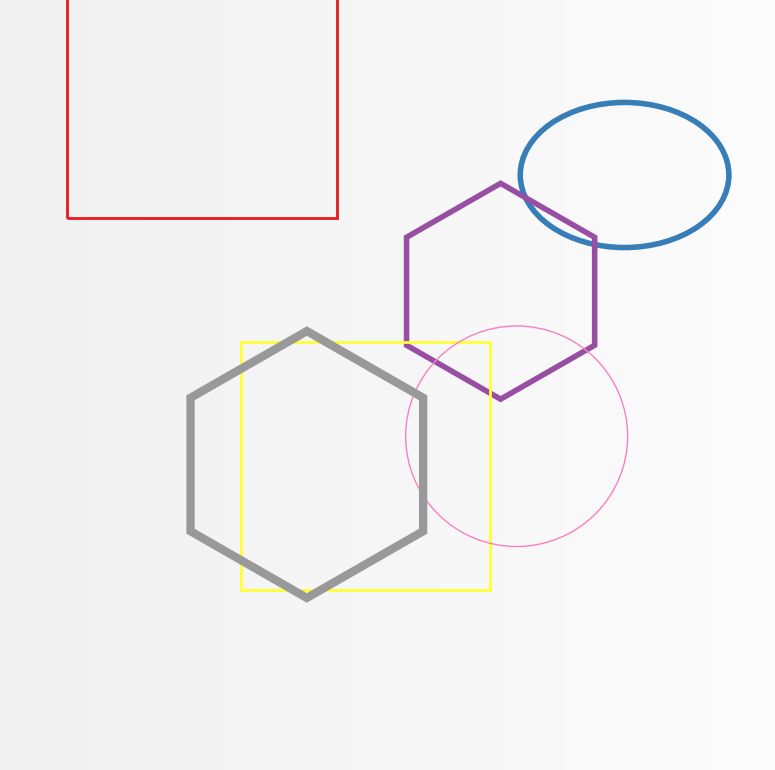[{"shape": "square", "thickness": 1, "radius": 0.87, "center": [0.261, 0.892]}, {"shape": "oval", "thickness": 2, "radius": 0.67, "center": [0.806, 0.773]}, {"shape": "hexagon", "thickness": 2, "radius": 0.7, "center": [0.646, 0.622]}, {"shape": "square", "thickness": 1, "radius": 0.81, "center": [0.471, 0.395]}, {"shape": "circle", "thickness": 0.5, "radius": 0.72, "center": [0.667, 0.433]}, {"shape": "hexagon", "thickness": 3, "radius": 0.87, "center": [0.396, 0.397]}]